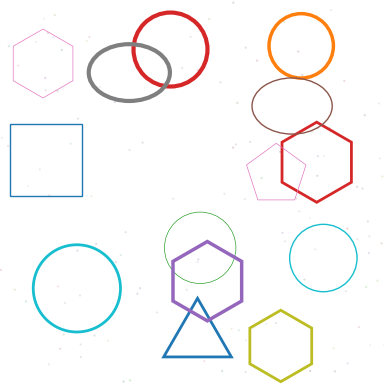[{"shape": "triangle", "thickness": 2, "radius": 0.51, "center": [0.513, 0.124]}, {"shape": "square", "thickness": 1, "radius": 0.47, "center": [0.119, 0.584]}, {"shape": "circle", "thickness": 2.5, "radius": 0.42, "center": [0.782, 0.881]}, {"shape": "circle", "thickness": 0.5, "radius": 0.46, "center": [0.52, 0.356]}, {"shape": "circle", "thickness": 3, "radius": 0.48, "center": [0.443, 0.871]}, {"shape": "hexagon", "thickness": 2, "radius": 0.52, "center": [0.823, 0.579]}, {"shape": "hexagon", "thickness": 2.5, "radius": 0.51, "center": [0.539, 0.27]}, {"shape": "oval", "thickness": 1, "radius": 0.52, "center": [0.759, 0.725]}, {"shape": "pentagon", "thickness": 0.5, "radius": 0.41, "center": [0.718, 0.547]}, {"shape": "hexagon", "thickness": 0.5, "radius": 0.45, "center": [0.112, 0.835]}, {"shape": "oval", "thickness": 3, "radius": 0.53, "center": [0.336, 0.811]}, {"shape": "hexagon", "thickness": 2, "radius": 0.46, "center": [0.729, 0.101]}, {"shape": "circle", "thickness": 2, "radius": 0.57, "center": [0.2, 0.251]}, {"shape": "circle", "thickness": 1, "radius": 0.44, "center": [0.84, 0.33]}]